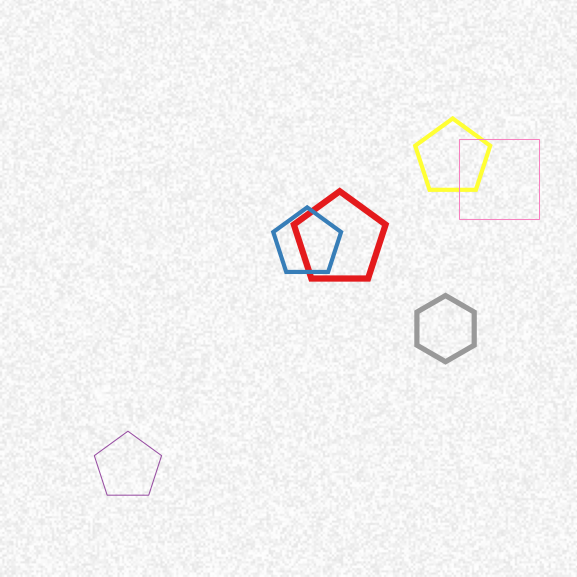[{"shape": "pentagon", "thickness": 3, "radius": 0.42, "center": [0.588, 0.584]}, {"shape": "pentagon", "thickness": 2, "radius": 0.31, "center": [0.532, 0.578]}, {"shape": "pentagon", "thickness": 0.5, "radius": 0.31, "center": [0.222, 0.191]}, {"shape": "pentagon", "thickness": 2, "radius": 0.34, "center": [0.784, 0.726]}, {"shape": "square", "thickness": 0.5, "radius": 0.35, "center": [0.864, 0.689]}, {"shape": "hexagon", "thickness": 2.5, "radius": 0.29, "center": [0.772, 0.43]}]